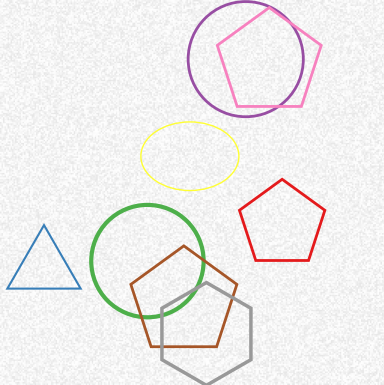[{"shape": "pentagon", "thickness": 2, "radius": 0.58, "center": [0.733, 0.418]}, {"shape": "triangle", "thickness": 1.5, "radius": 0.55, "center": [0.114, 0.305]}, {"shape": "circle", "thickness": 3, "radius": 0.73, "center": [0.383, 0.322]}, {"shape": "circle", "thickness": 2, "radius": 0.75, "center": [0.638, 0.846]}, {"shape": "oval", "thickness": 1, "radius": 0.64, "center": [0.493, 0.594]}, {"shape": "pentagon", "thickness": 2, "radius": 0.72, "center": [0.478, 0.217]}, {"shape": "pentagon", "thickness": 2, "radius": 0.71, "center": [0.699, 0.838]}, {"shape": "hexagon", "thickness": 2.5, "radius": 0.67, "center": [0.536, 0.133]}]